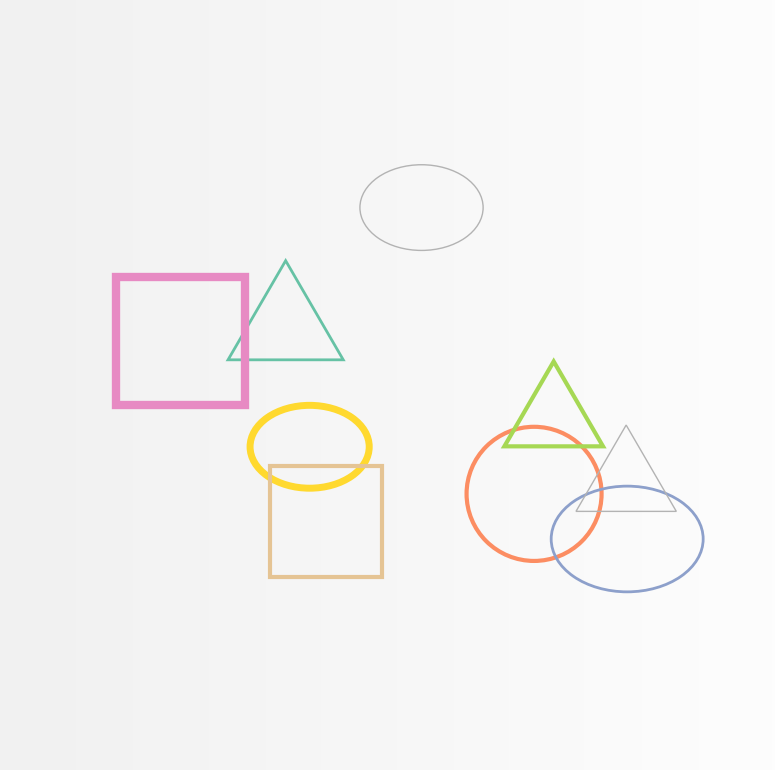[{"shape": "triangle", "thickness": 1, "radius": 0.43, "center": [0.369, 0.576]}, {"shape": "circle", "thickness": 1.5, "radius": 0.44, "center": [0.689, 0.359]}, {"shape": "oval", "thickness": 1, "radius": 0.49, "center": [0.809, 0.3]}, {"shape": "square", "thickness": 3, "radius": 0.42, "center": [0.233, 0.557]}, {"shape": "triangle", "thickness": 1.5, "radius": 0.37, "center": [0.714, 0.457]}, {"shape": "oval", "thickness": 2.5, "radius": 0.38, "center": [0.4, 0.42]}, {"shape": "square", "thickness": 1.5, "radius": 0.36, "center": [0.421, 0.322]}, {"shape": "triangle", "thickness": 0.5, "radius": 0.37, "center": [0.808, 0.373]}, {"shape": "oval", "thickness": 0.5, "radius": 0.4, "center": [0.544, 0.73]}]